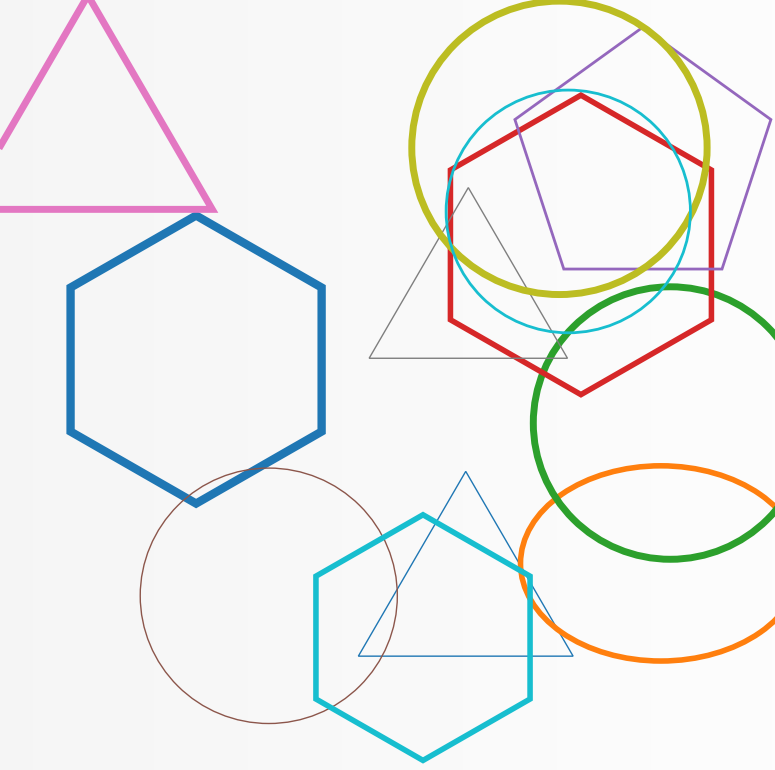[{"shape": "triangle", "thickness": 0.5, "radius": 0.8, "center": [0.601, 0.228]}, {"shape": "hexagon", "thickness": 3, "radius": 0.94, "center": [0.253, 0.533]}, {"shape": "oval", "thickness": 2, "radius": 0.91, "center": [0.853, 0.268]}, {"shape": "circle", "thickness": 2.5, "radius": 0.88, "center": [0.865, 0.451]}, {"shape": "hexagon", "thickness": 2, "radius": 0.97, "center": [0.75, 0.682]}, {"shape": "pentagon", "thickness": 1, "radius": 0.87, "center": [0.83, 0.791]}, {"shape": "circle", "thickness": 0.5, "radius": 0.83, "center": [0.347, 0.226]}, {"shape": "triangle", "thickness": 2.5, "radius": 0.93, "center": [0.113, 0.821]}, {"shape": "triangle", "thickness": 0.5, "radius": 0.74, "center": [0.604, 0.609]}, {"shape": "circle", "thickness": 2.5, "radius": 0.95, "center": [0.722, 0.808]}, {"shape": "hexagon", "thickness": 2, "radius": 0.8, "center": [0.546, 0.172]}, {"shape": "circle", "thickness": 1, "radius": 0.79, "center": [0.733, 0.725]}]